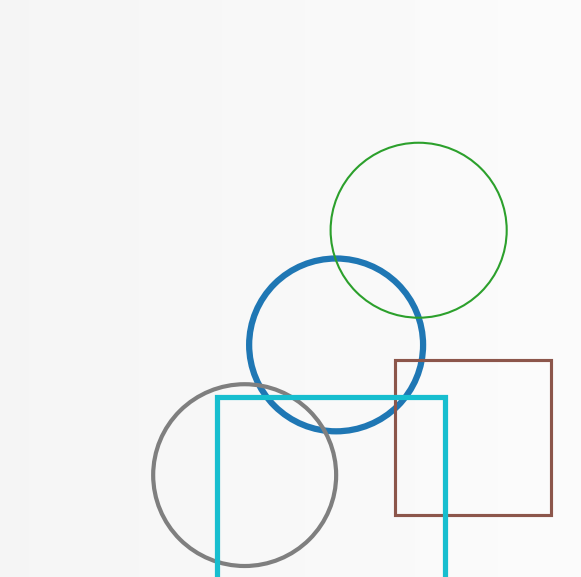[{"shape": "circle", "thickness": 3, "radius": 0.75, "center": [0.578, 0.402]}, {"shape": "circle", "thickness": 1, "radius": 0.76, "center": [0.72, 0.6]}, {"shape": "square", "thickness": 1.5, "radius": 0.67, "center": [0.813, 0.242]}, {"shape": "circle", "thickness": 2, "radius": 0.79, "center": [0.421, 0.176]}, {"shape": "square", "thickness": 2.5, "radius": 0.98, "center": [0.57, 0.117]}]